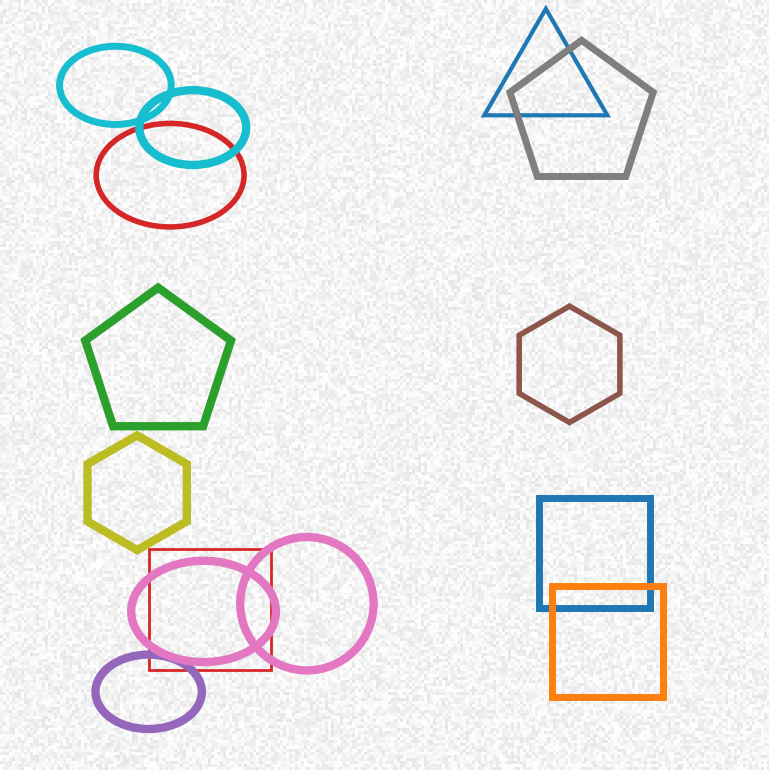[{"shape": "square", "thickness": 2.5, "radius": 0.36, "center": [0.772, 0.282]}, {"shape": "triangle", "thickness": 1.5, "radius": 0.46, "center": [0.709, 0.896]}, {"shape": "square", "thickness": 2.5, "radius": 0.36, "center": [0.789, 0.167]}, {"shape": "pentagon", "thickness": 3, "radius": 0.5, "center": [0.205, 0.527]}, {"shape": "oval", "thickness": 2, "radius": 0.48, "center": [0.221, 0.772]}, {"shape": "square", "thickness": 1, "radius": 0.4, "center": [0.273, 0.208]}, {"shape": "oval", "thickness": 3, "radius": 0.35, "center": [0.193, 0.102]}, {"shape": "hexagon", "thickness": 2, "radius": 0.38, "center": [0.74, 0.527]}, {"shape": "oval", "thickness": 3, "radius": 0.47, "center": [0.264, 0.206]}, {"shape": "circle", "thickness": 3, "radius": 0.43, "center": [0.399, 0.216]}, {"shape": "pentagon", "thickness": 2.5, "radius": 0.49, "center": [0.755, 0.85]}, {"shape": "hexagon", "thickness": 3, "radius": 0.37, "center": [0.178, 0.36]}, {"shape": "oval", "thickness": 3, "radius": 0.35, "center": [0.25, 0.834]}, {"shape": "oval", "thickness": 2.5, "radius": 0.36, "center": [0.15, 0.889]}]